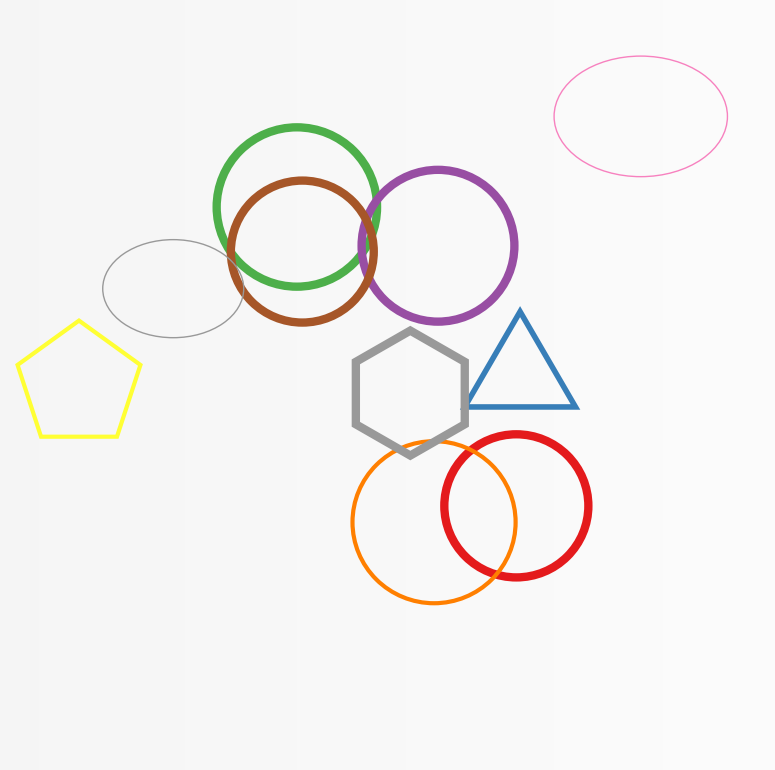[{"shape": "circle", "thickness": 3, "radius": 0.46, "center": [0.666, 0.343]}, {"shape": "triangle", "thickness": 2, "radius": 0.41, "center": [0.671, 0.513]}, {"shape": "circle", "thickness": 3, "radius": 0.52, "center": [0.383, 0.731]}, {"shape": "circle", "thickness": 3, "radius": 0.49, "center": [0.565, 0.681]}, {"shape": "circle", "thickness": 1.5, "radius": 0.53, "center": [0.56, 0.322]}, {"shape": "pentagon", "thickness": 1.5, "radius": 0.42, "center": [0.102, 0.5]}, {"shape": "circle", "thickness": 3, "radius": 0.46, "center": [0.39, 0.673]}, {"shape": "oval", "thickness": 0.5, "radius": 0.56, "center": [0.827, 0.849]}, {"shape": "oval", "thickness": 0.5, "radius": 0.45, "center": [0.224, 0.625]}, {"shape": "hexagon", "thickness": 3, "radius": 0.41, "center": [0.529, 0.49]}]